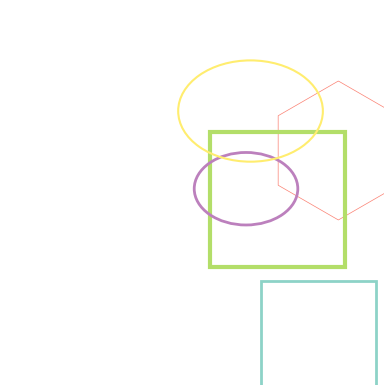[{"shape": "square", "thickness": 2, "radius": 0.75, "center": [0.828, 0.119]}, {"shape": "hexagon", "thickness": 0.5, "radius": 0.9, "center": [0.879, 0.609]}, {"shape": "square", "thickness": 3, "radius": 0.87, "center": [0.721, 0.482]}, {"shape": "oval", "thickness": 2, "radius": 0.67, "center": [0.639, 0.51]}, {"shape": "oval", "thickness": 1.5, "radius": 0.94, "center": [0.651, 0.712]}]